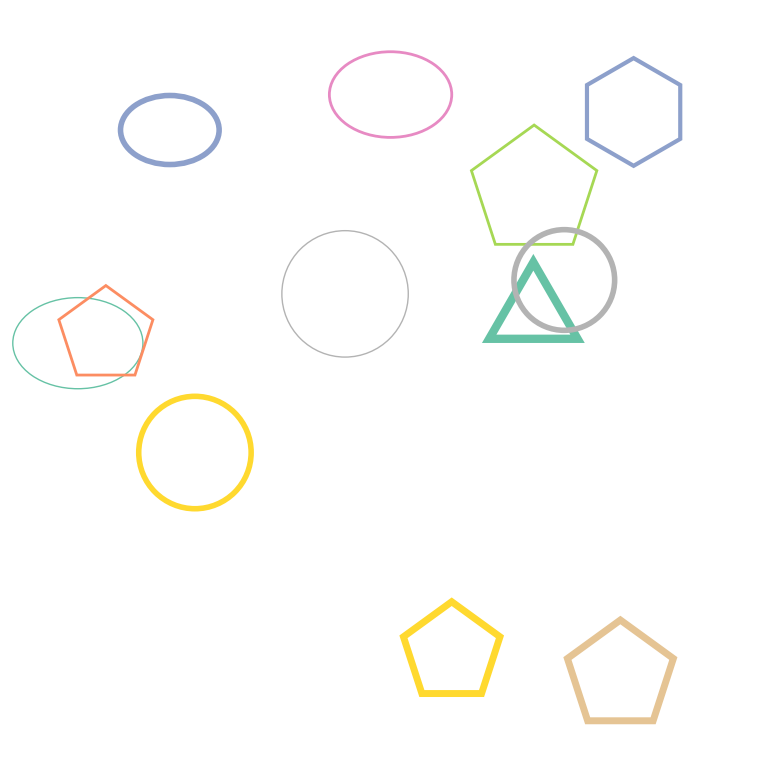[{"shape": "oval", "thickness": 0.5, "radius": 0.42, "center": [0.101, 0.554]}, {"shape": "triangle", "thickness": 3, "radius": 0.33, "center": [0.693, 0.593]}, {"shape": "pentagon", "thickness": 1, "radius": 0.32, "center": [0.137, 0.565]}, {"shape": "hexagon", "thickness": 1.5, "radius": 0.35, "center": [0.823, 0.855]}, {"shape": "oval", "thickness": 2, "radius": 0.32, "center": [0.221, 0.831]}, {"shape": "oval", "thickness": 1, "radius": 0.4, "center": [0.507, 0.877]}, {"shape": "pentagon", "thickness": 1, "radius": 0.43, "center": [0.694, 0.752]}, {"shape": "pentagon", "thickness": 2.5, "radius": 0.33, "center": [0.587, 0.153]}, {"shape": "circle", "thickness": 2, "radius": 0.36, "center": [0.253, 0.412]}, {"shape": "pentagon", "thickness": 2.5, "radius": 0.36, "center": [0.806, 0.122]}, {"shape": "circle", "thickness": 0.5, "radius": 0.41, "center": [0.448, 0.618]}, {"shape": "circle", "thickness": 2, "radius": 0.33, "center": [0.733, 0.636]}]